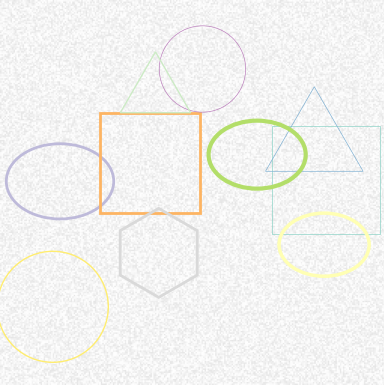[{"shape": "square", "thickness": 0.5, "radius": 0.7, "center": [0.847, 0.533]}, {"shape": "oval", "thickness": 2.5, "radius": 0.59, "center": [0.842, 0.364]}, {"shape": "oval", "thickness": 2, "radius": 0.7, "center": [0.156, 0.529]}, {"shape": "triangle", "thickness": 0.5, "radius": 0.73, "center": [0.816, 0.628]}, {"shape": "square", "thickness": 2, "radius": 0.65, "center": [0.389, 0.576]}, {"shape": "oval", "thickness": 3, "radius": 0.63, "center": [0.668, 0.598]}, {"shape": "hexagon", "thickness": 2, "radius": 0.58, "center": [0.412, 0.343]}, {"shape": "circle", "thickness": 0.5, "radius": 0.56, "center": [0.526, 0.821]}, {"shape": "triangle", "thickness": 1, "radius": 0.53, "center": [0.404, 0.76]}, {"shape": "circle", "thickness": 1, "radius": 0.72, "center": [0.137, 0.203]}]